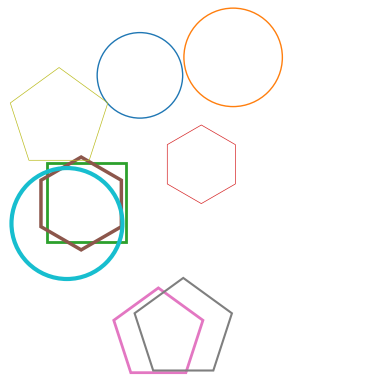[{"shape": "circle", "thickness": 1, "radius": 0.56, "center": [0.363, 0.804]}, {"shape": "circle", "thickness": 1, "radius": 0.64, "center": [0.606, 0.851]}, {"shape": "square", "thickness": 2, "radius": 0.51, "center": [0.225, 0.474]}, {"shape": "hexagon", "thickness": 0.5, "radius": 0.51, "center": [0.523, 0.573]}, {"shape": "hexagon", "thickness": 2.5, "radius": 0.6, "center": [0.211, 0.472]}, {"shape": "pentagon", "thickness": 2, "radius": 0.61, "center": [0.411, 0.13]}, {"shape": "pentagon", "thickness": 1.5, "radius": 0.66, "center": [0.476, 0.145]}, {"shape": "pentagon", "thickness": 0.5, "radius": 0.67, "center": [0.153, 0.691]}, {"shape": "circle", "thickness": 3, "radius": 0.72, "center": [0.174, 0.419]}]